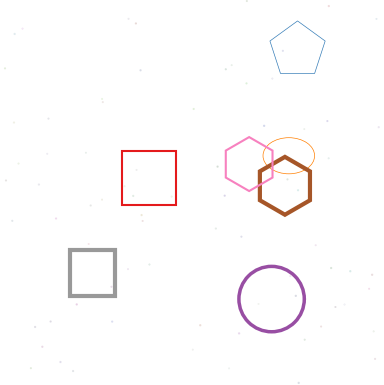[{"shape": "square", "thickness": 1.5, "radius": 0.35, "center": [0.386, 0.538]}, {"shape": "pentagon", "thickness": 0.5, "radius": 0.38, "center": [0.773, 0.87]}, {"shape": "circle", "thickness": 2.5, "radius": 0.42, "center": [0.705, 0.223]}, {"shape": "oval", "thickness": 0.5, "radius": 0.34, "center": [0.75, 0.595]}, {"shape": "hexagon", "thickness": 3, "radius": 0.38, "center": [0.74, 0.517]}, {"shape": "hexagon", "thickness": 1.5, "radius": 0.35, "center": [0.647, 0.574]}, {"shape": "square", "thickness": 3, "radius": 0.3, "center": [0.24, 0.29]}]